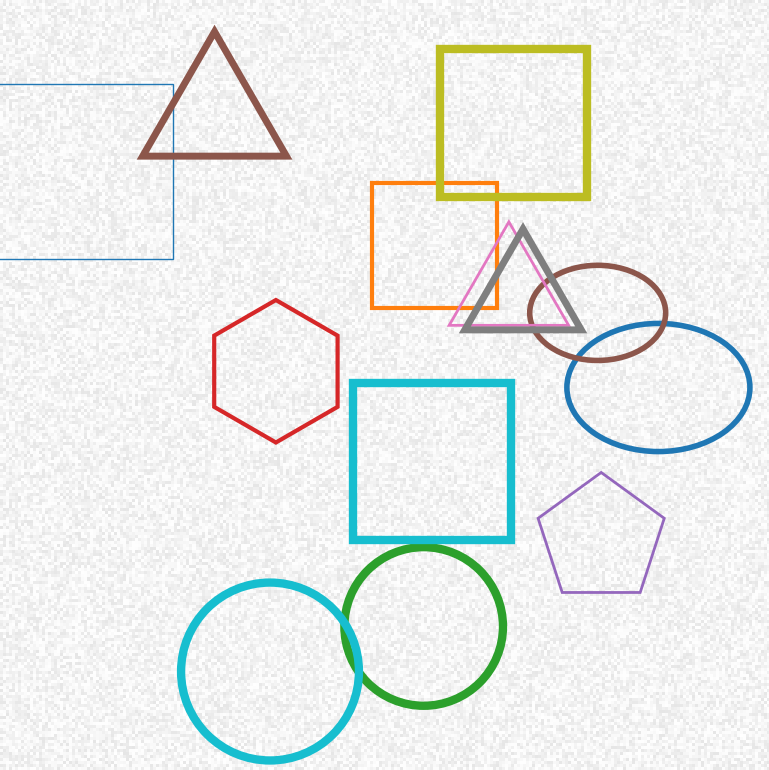[{"shape": "square", "thickness": 0.5, "radius": 0.57, "center": [0.111, 0.777]}, {"shape": "oval", "thickness": 2, "radius": 0.59, "center": [0.855, 0.497]}, {"shape": "square", "thickness": 1.5, "radius": 0.41, "center": [0.565, 0.681]}, {"shape": "circle", "thickness": 3, "radius": 0.51, "center": [0.55, 0.186]}, {"shape": "hexagon", "thickness": 1.5, "radius": 0.46, "center": [0.358, 0.518]}, {"shape": "pentagon", "thickness": 1, "radius": 0.43, "center": [0.781, 0.3]}, {"shape": "triangle", "thickness": 2.5, "radius": 0.54, "center": [0.279, 0.851]}, {"shape": "oval", "thickness": 2, "radius": 0.44, "center": [0.776, 0.594]}, {"shape": "triangle", "thickness": 1, "radius": 0.45, "center": [0.661, 0.622]}, {"shape": "triangle", "thickness": 2.5, "radius": 0.44, "center": [0.679, 0.615]}, {"shape": "square", "thickness": 3, "radius": 0.48, "center": [0.667, 0.84]}, {"shape": "square", "thickness": 3, "radius": 0.51, "center": [0.561, 0.401]}, {"shape": "circle", "thickness": 3, "radius": 0.58, "center": [0.351, 0.128]}]